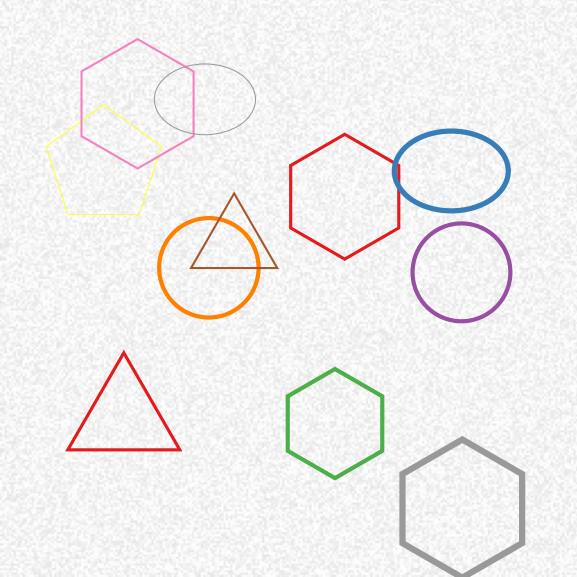[{"shape": "triangle", "thickness": 1.5, "radius": 0.56, "center": [0.214, 0.276]}, {"shape": "hexagon", "thickness": 1.5, "radius": 0.54, "center": [0.597, 0.658]}, {"shape": "oval", "thickness": 2.5, "radius": 0.49, "center": [0.781, 0.703]}, {"shape": "hexagon", "thickness": 2, "radius": 0.47, "center": [0.58, 0.266]}, {"shape": "circle", "thickness": 2, "radius": 0.42, "center": [0.799, 0.528]}, {"shape": "circle", "thickness": 2, "radius": 0.43, "center": [0.362, 0.535]}, {"shape": "pentagon", "thickness": 0.5, "radius": 0.53, "center": [0.18, 0.713]}, {"shape": "triangle", "thickness": 1, "radius": 0.43, "center": [0.405, 0.578]}, {"shape": "hexagon", "thickness": 1, "radius": 0.56, "center": [0.238, 0.819]}, {"shape": "oval", "thickness": 0.5, "radius": 0.44, "center": [0.355, 0.827]}, {"shape": "hexagon", "thickness": 3, "radius": 0.6, "center": [0.801, 0.118]}]